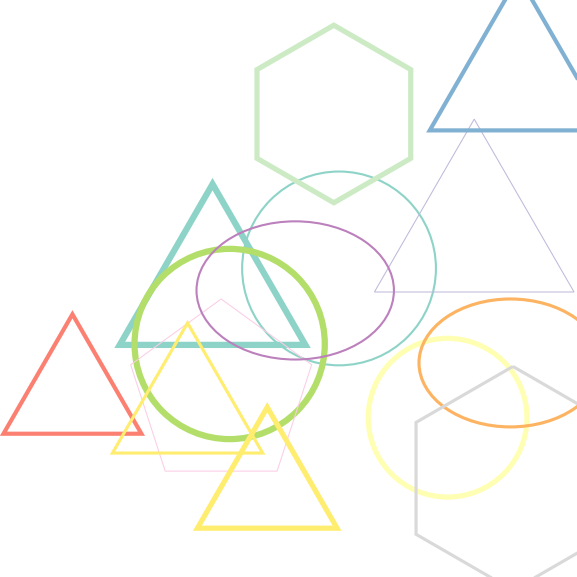[{"shape": "circle", "thickness": 1, "radius": 0.84, "center": [0.587, 0.534]}, {"shape": "triangle", "thickness": 3, "radius": 0.93, "center": [0.368, 0.495]}, {"shape": "circle", "thickness": 2.5, "radius": 0.69, "center": [0.775, 0.276]}, {"shape": "triangle", "thickness": 0.5, "radius": 1.0, "center": [0.821, 0.593]}, {"shape": "triangle", "thickness": 2, "radius": 0.69, "center": [0.125, 0.317]}, {"shape": "triangle", "thickness": 2, "radius": 0.89, "center": [0.898, 0.862]}, {"shape": "oval", "thickness": 1.5, "radius": 0.79, "center": [0.884, 0.371]}, {"shape": "circle", "thickness": 3, "radius": 0.82, "center": [0.398, 0.403]}, {"shape": "pentagon", "thickness": 0.5, "radius": 0.82, "center": [0.383, 0.317]}, {"shape": "hexagon", "thickness": 1.5, "radius": 0.97, "center": [0.888, 0.171]}, {"shape": "oval", "thickness": 1, "radius": 0.85, "center": [0.511, 0.496]}, {"shape": "hexagon", "thickness": 2.5, "radius": 0.77, "center": [0.578, 0.802]}, {"shape": "triangle", "thickness": 1.5, "radius": 0.75, "center": [0.325, 0.29]}, {"shape": "triangle", "thickness": 2.5, "radius": 0.7, "center": [0.463, 0.154]}]